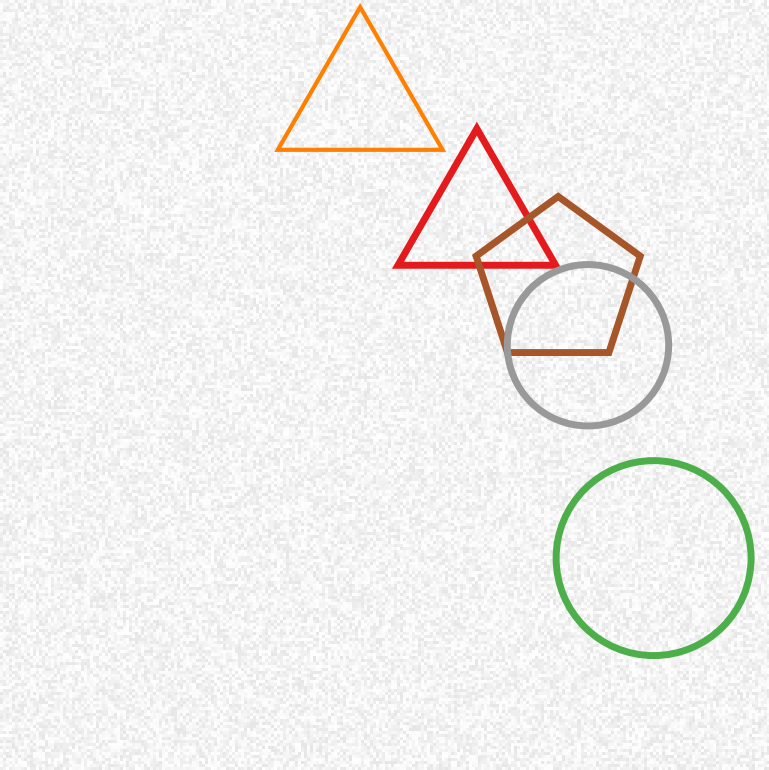[{"shape": "triangle", "thickness": 2.5, "radius": 0.59, "center": [0.619, 0.715]}, {"shape": "circle", "thickness": 2.5, "radius": 0.63, "center": [0.849, 0.275]}, {"shape": "triangle", "thickness": 1.5, "radius": 0.62, "center": [0.468, 0.867]}, {"shape": "pentagon", "thickness": 2.5, "radius": 0.56, "center": [0.725, 0.633]}, {"shape": "circle", "thickness": 2.5, "radius": 0.52, "center": [0.764, 0.552]}]